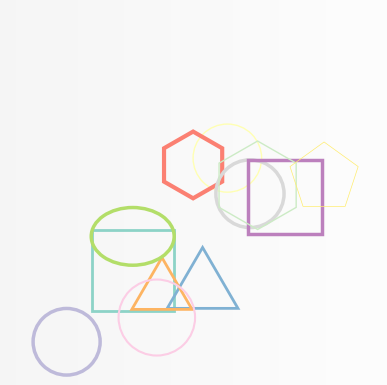[{"shape": "square", "thickness": 2, "radius": 0.53, "center": [0.343, 0.297]}, {"shape": "circle", "thickness": 1, "radius": 0.44, "center": [0.587, 0.589]}, {"shape": "circle", "thickness": 2.5, "radius": 0.43, "center": [0.172, 0.112]}, {"shape": "hexagon", "thickness": 3, "radius": 0.43, "center": [0.498, 0.572]}, {"shape": "triangle", "thickness": 2, "radius": 0.53, "center": [0.523, 0.252]}, {"shape": "triangle", "thickness": 2, "radius": 0.45, "center": [0.418, 0.241]}, {"shape": "oval", "thickness": 2.5, "radius": 0.54, "center": [0.342, 0.386]}, {"shape": "circle", "thickness": 1.5, "radius": 0.49, "center": [0.405, 0.175]}, {"shape": "circle", "thickness": 2.5, "radius": 0.44, "center": [0.645, 0.497]}, {"shape": "square", "thickness": 2.5, "radius": 0.48, "center": [0.736, 0.489]}, {"shape": "hexagon", "thickness": 1, "radius": 0.57, "center": [0.665, 0.519]}, {"shape": "pentagon", "thickness": 0.5, "radius": 0.46, "center": [0.836, 0.539]}]